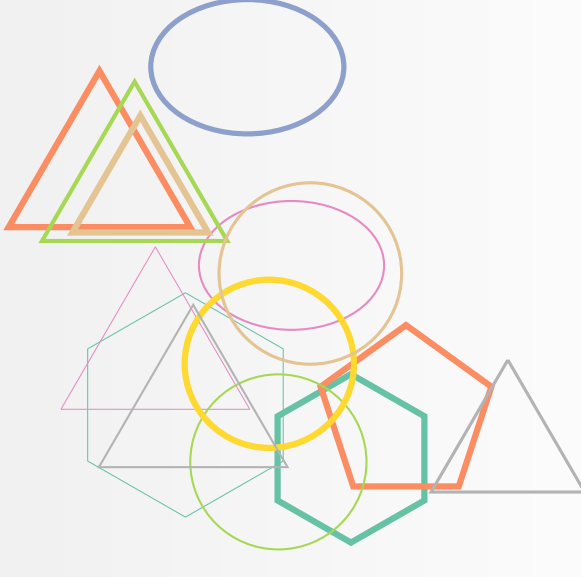[{"shape": "hexagon", "thickness": 0.5, "radius": 0.97, "center": [0.319, 0.298]}, {"shape": "hexagon", "thickness": 3, "radius": 0.73, "center": [0.604, 0.205]}, {"shape": "triangle", "thickness": 3, "radius": 0.9, "center": [0.171, 0.696]}, {"shape": "pentagon", "thickness": 3, "radius": 0.77, "center": [0.698, 0.282]}, {"shape": "oval", "thickness": 2.5, "radius": 0.83, "center": [0.425, 0.884]}, {"shape": "oval", "thickness": 1, "radius": 0.8, "center": [0.502, 0.54]}, {"shape": "triangle", "thickness": 0.5, "radius": 0.94, "center": [0.267, 0.384]}, {"shape": "circle", "thickness": 1, "radius": 0.76, "center": [0.479, 0.199]}, {"shape": "triangle", "thickness": 2, "radius": 0.92, "center": [0.232, 0.674]}, {"shape": "circle", "thickness": 3, "radius": 0.73, "center": [0.463, 0.369]}, {"shape": "triangle", "thickness": 3, "radius": 0.67, "center": [0.241, 0.664]}, {"shape": "circle", "thickness": 1.5, "radius": 0.79, "center": [0.534, 0.526]}, {"shape": "triangle", "thickness": 1, "radius": 0.94, "center": [0.332, 0.284]}, {"shape": "triangle", "thickness": 1.5, "radius": 0.76, "center": [0.874, 0.223]}]